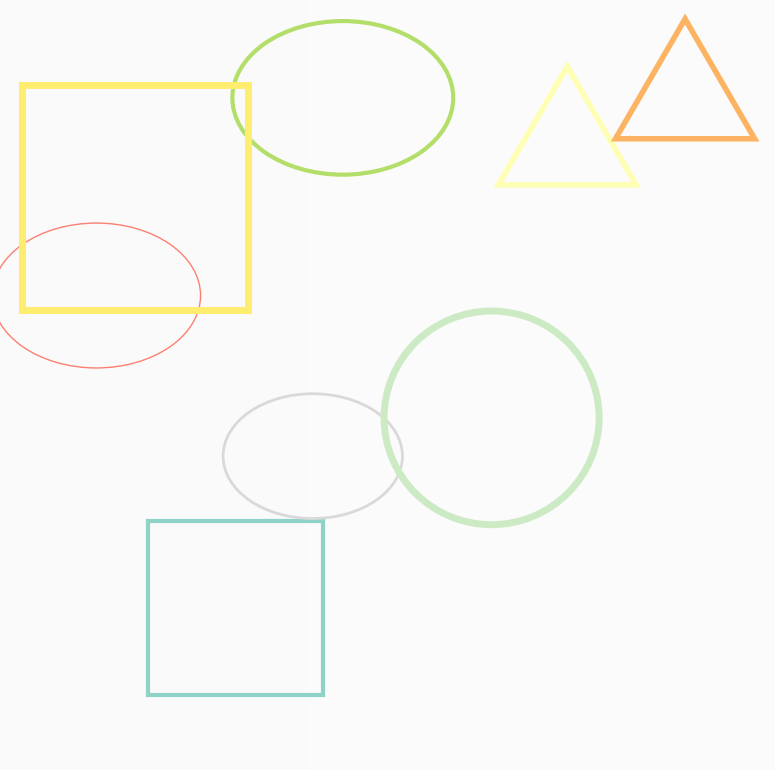[{"shape": "square", "thickness": 1.5, "radius": 0.56, "center": [0.303, 0.211]}, {"shape": "triangle", "thickness": 2, "radius": 0.51, "center": [0.732, 0.811]}, {"shape": "oval", "thickness": 0.5, "radius": 0.67, "center": [0.124, 0.616]}, {"shape": "triangle", "thickness": 2, "radius": 0.52, "center": [0.884, 0.872]}, {"shape": "oval", "thickness": 1.5, "radius": 0.71, "center": [0.442, 0.873]}, {"shape": "oval", "thickness": 1, "radius": 0.58, "center": [0.404, 0.408]}, {"shape": "circle", "thickness": 2.5, "radius": 0.69, "center": [0.634, 0.457]}, {"shape": "square", "thickness": 2.5, "radius": 0.73, "center": [0.174, 0.743]}]